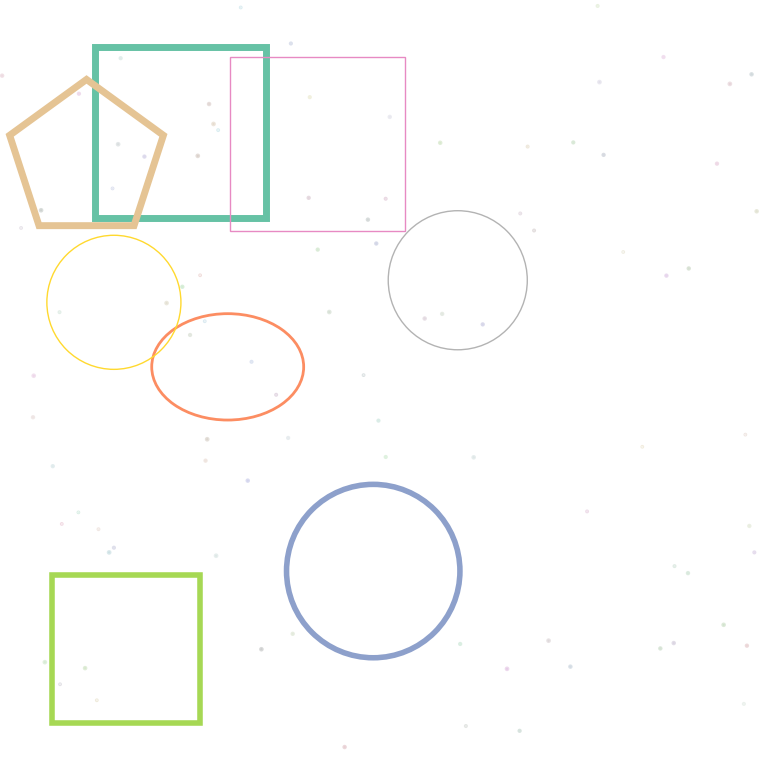[{"shape": "square", "thickness": 2.5, "radius": 0.55, "center": [0.234, 0.828]}, {"shape": "oval", "thickness": 1, "radius": 0.49, "center": [0.296, 0.524]}, {"shape": "circle", "thickness": 2, "radius": 0.56, "center": [0.485, 0.258]}, {"shape": "square", "thickness": 0.5, "radius": 0.57, "center": [0.413, 0.813]}, {"shape": "square", "thickness": 2, "radius": 0.48, "center": [0.163, 0.157]}, {"shape": "circle", "thickness": 0.5, "radius": 0.44, "center": [0.148, 0.607]}, {"shape": "pentagon", "thickness": 2.5, "radius": 0.52, "center": [0.112, 0.792]}, {"shape": "circle", "thickness": 0.5, "radius": 0.45, "center": [0.594, 0.636]}]